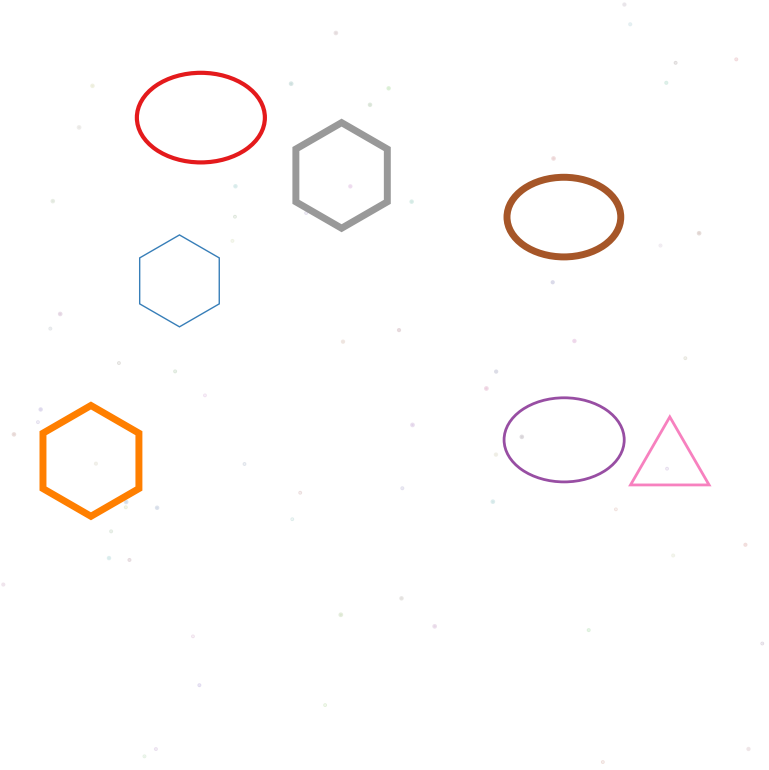[{"shape": "oval", "thickness": 1.5, "radius": 0.42, "center": [0.261, 0.847]}, {"shape": "hexagon", "thickness": 0.5, "radius": 0.3, "center": [0.233, 0.635]}, {"shape": "oval", "thickness": 1, "radius": 0.39, "center": [0.733, 0.429]}, {"shape": "hexagon", "thickness": 2.5, "radius": 0.36, "center": [0.118, 0.401]}, {"shape": "oval", "thickness": 2.5, "radius": 0.37, "center": [0.732, 0.718]}, {"shape": "triangle", "thickness": 1, "radius": 0.29, "center": [0.87, 0.4]}, {"shape": "hexagon", "thickness": 2.5, "radius": 0.34, "center": [0.444, 0.772]}]